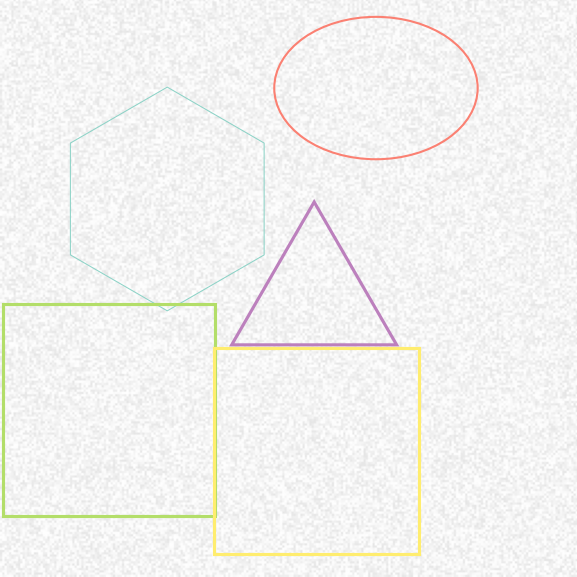[{"shape": "hexagon", "thickness": 0.5, "radius": 0.97, "center": [0.29, 0.655]}, {"shape": "oval", "thickness": 1, "radius": 0.88, "center": [0.651, 0.847]}, {"shape": "square", "thickness": 1.5, "radius": 0.92, "center": [0.188, 0.289]}, {"shape": "triangle", "thickness": 1.5, "radius": 0.82, "center": [0.544, 0.484]}, {"shape": "square", "thickness": 1.5, "radius": 0.89, "center": [0.548, 0.218]}]